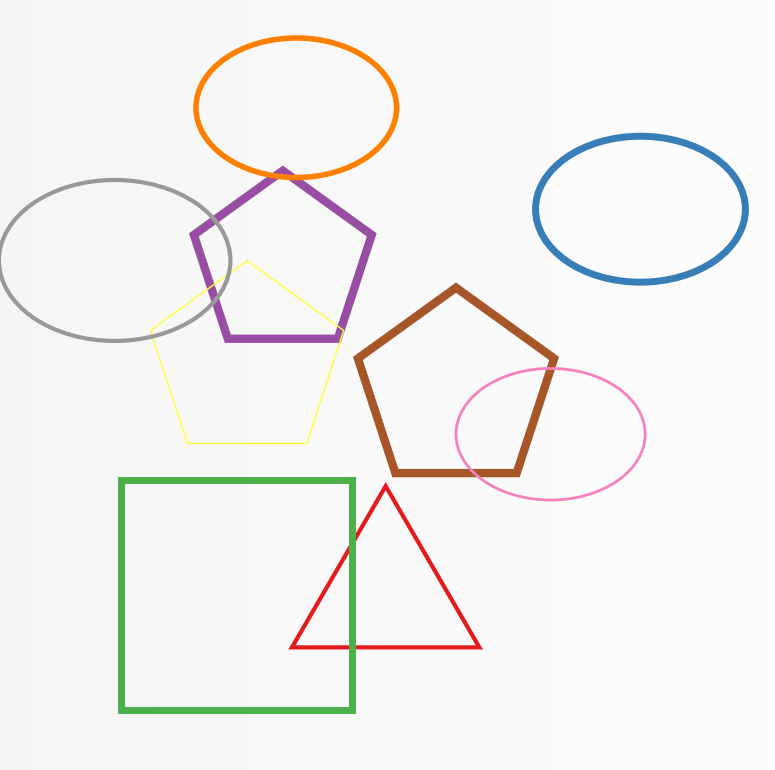[{"shape": "triangle", "thickness": 1.5, "radius": 0.7, "center": [0.498, 0.229]}, {"shape": "oval", "thickness": 2.5, "radius": 0.68, "center": [0.826, 0.728]}, {"shape": "square", "thickness": 2.5, "radius": 0.75, "center": [0.305, 0.227]}, {"shape": "pentagon", "thickness": 3, "radius": 0.6, "center": [0.365, 0.658]}, {"shape": "oval", "thickness": 2, "radius": 0.65, "center": [0.382, 0.86]}, {"shape": "pentagon", "thickness": 0.5, "radius": 0.66, "center": [0.319, 0.53]}, {"shape": "pentagon", "thickness": 3, "radius": 0.67, "center": [0.588, 0.493]}, {"shape": "oval", "thickness": 1, "radius": 0.61, "center": [0.71, 0.436]}, {"shape": "oval", "thickness": 1.5, "radius": 0.75, "center": [0.148, 0.662]}]